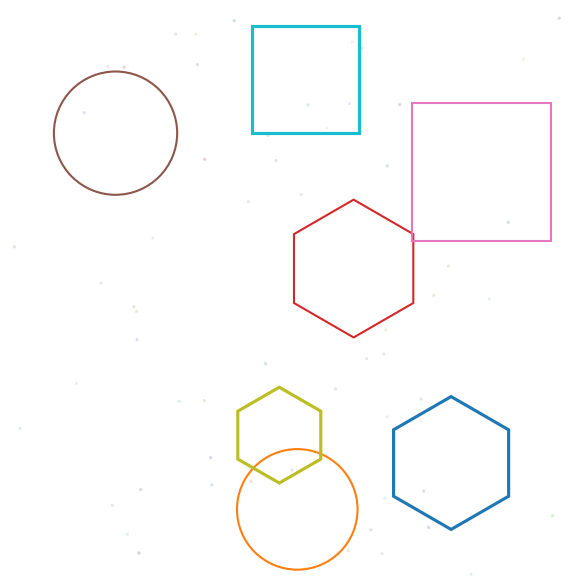[{"shape": "hexagon", "thickness": 1.5, "radius": 0.58, "center": [0.781, 0.197]}, {"shape": "circle", "thickness": 1, "radius": 0.52, "center": [0.515, 0.117]}, {"shape": "hexagon", "thickness": 1, "radius": 0.6, "center": [0.612, 0.534]}, {"shape": "circle", "thickness": 1, "radius": 0.53, "center": [0.2, 0.769]}, {"shape": "square", "thickness": 1, "radius": 0.6, "center": [0.834, 0.701]}, {"shape": "hexagon", "thickness": 1.5, "radius": 0.41, "center": [0.484, 0.246]}, {"shape": "square", "thickness": 1.5, "radius": 0.46, "center": [0.529, 0.862]}]